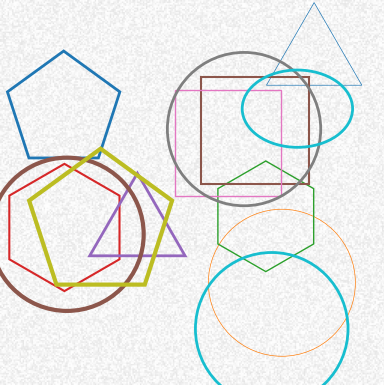[{"shape": "triangle", "thickness": 0.5, "radius": 0.72, "center": [0.816, 0.85]}, {"shape": "pentagon", "thickness": 2, "radius": 0.77, "center": [0.165, 0.714]}, {"shape": "circle", "thickness": 0.5, "radius": 0.95, "center": [0.732, 0.266]}, {"shape": "hexagon", "thickness": 1, "radius": 0.72, "center": [0.69, 0.438]}, {"shape": "hexagon", "thickness": 1.5, "radius": 0.83, "center": [0.167, 0.409]}, {"shape": "triangle", "thickness": 2, "radius": 0.72, "center": [0.357, 0.407]}, {"shape": "square", "thickness": 1.5, "radius": 0.7, "center": [0.662, 0.662]}, {"shape": "circle", "thickness": 3, "radius": 1.0, "center": [0.174, 0.391]}, {"shape": "square", "thickness": 1, "radius": 0.68, "center": [0.592, 0.628]}, {"shape": "circle", "thickness": 2, "radius": 1.0, "center": [0.634, 0.665]}, {"shape": "pentagon", "thickness": 3, "radius": 0.98, "center": [0.261, 0.419]}, {"shape": "circle", "thickness": 2, "radius": 0.99, "center": [0.706, 0.146]}, {"shape": "oval", "thickness": 2, "radius": 0.72, "center": [0.772, 0.718]}]